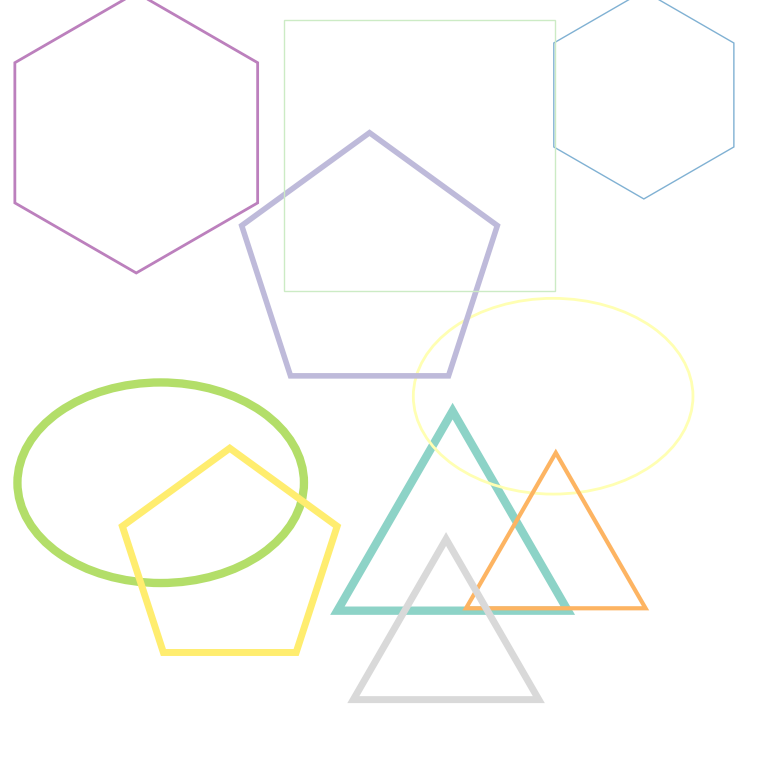[{"shape": "triangle", "thickness": 3, "radius": 0.86, "center": [0.588, 0.293]}, {"shape": "oval", "thickness": 1, "radius": 0.91, "center": [0.718, 0.485]}, {"shape": "pentagon", "thickness": 2, "radius": 0.87, "center": [0.48, 0.653]}, {"shape": "hexagon", "thickness": 0.5, "radius": 0.68, "center": [0.836, 0.877]}, {"shape": "triangle", "thickness": 1.5, "radius": 0.67, "center": [0.722, 0.277]}, {"shape": "oval", "thickness": 3, "radius": 0.93, "center": [0.209, 0.373]}, {"shape": "triangle", "thickness": 2.5, "radius": 0.7, "center": [0.579, 0.161]}, {"shape": "hexagon", "thickness": 1, "radius": 0.91, "center": [0.177, 0.828]}, {"shape": "square", "thickness": 0.5, "radius": 0.88, "center": [0.545, 0.798]}, {"shape": "pentagon", "thickness": 2.5, "radius": 0.73, "center": [0.298, 0.271]}]